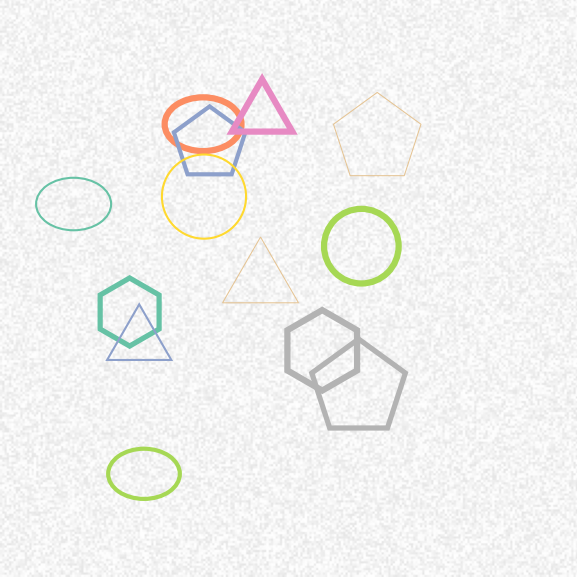[{"shape": "oval", "thickness": 1, "radius": 0.32, "center": [0.127, 0.646]}, {"shape": "hexagon", "thickness": 2.5, "radius": 0.29, "center": [0.224, 0.459]}, {"shape": "oval", "thickness": 3, "radius": 0.33, "center": [0.352, 0.784]}, {"shape": "triangle", "thickness": 1, "radius": 0.32, "center": [0.241, 0.408]}, {"shape": "pentagon", "thickness": 2, "radius": 0.32, "center": [0.363, 0.75]}, {"shape": "triangle", "thickness": 3, "radius": 0.3, "center": [0.454, 0.801]}, {"shape": "circle", "thickness": 3, "radius": 0.32, "center": [0.626, 0.573]}, {"shape": "oval", "thickness": 2, "radius": 0.31, "center": [0.249, 0.179]}, {"shape": "circle", "thickness": 1, "radius": 0.36, "center": [0.353, 0.659]}, {"shape": "triangle", "thickness": 0.5, "radius": 0.38, "center": [0.451, 0.513]}, {"shape": "pentagon", "thickness": 0.5, "radius": 0.4, "center": [0.653, 0.759]}, {"shape": "hexagon", "thickness": 3, "radius": 0.35, "center": [0.558, 0.392]}, {"shape": "pentagon", "thickness": 2.5, "radius": 0.43, "center": [0.621, 0.327]}]